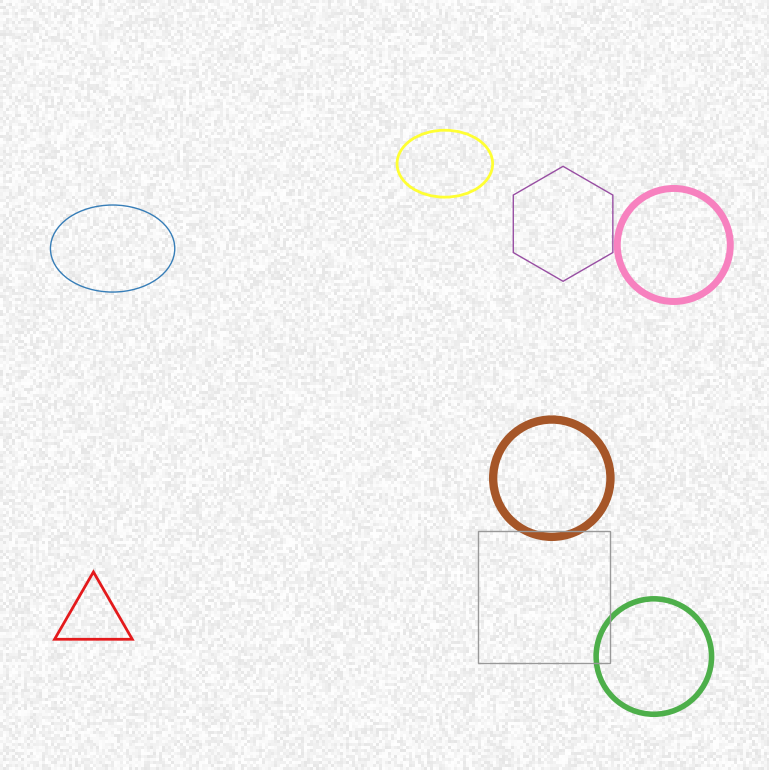[{"shape": "triangle", "thickness": 1, "radius": 0.29, "center": [0.121, 0.199]}, {"shape": "oval", "thickness": 0.5, "radius": 0.4, "center": [0.146, 0.677]}, {"shape": "circle", "thickness": 2, "radius": 0.37, "center": [0.849, 0.147]}, {"shape": "hexagon", "thickness": 0.5, "radius": 0.37, "center": [0.731, 0.709]}, {"shape": "oval", "thickness": 1, "radius": 0.31, "center": [0.578, 0.787]}, {"shape": "circle", "thickness": 3, "radius": 0.38, "center": [0.717, 0.379]}, {"shape": "circle", "thickness": 2.5, "radius": 0.37, "center": [0.875, 0.682]}, {"shape": "square", "thickness": 0.5, "radius": 0.43, "center": [0.706, 0.225]}]